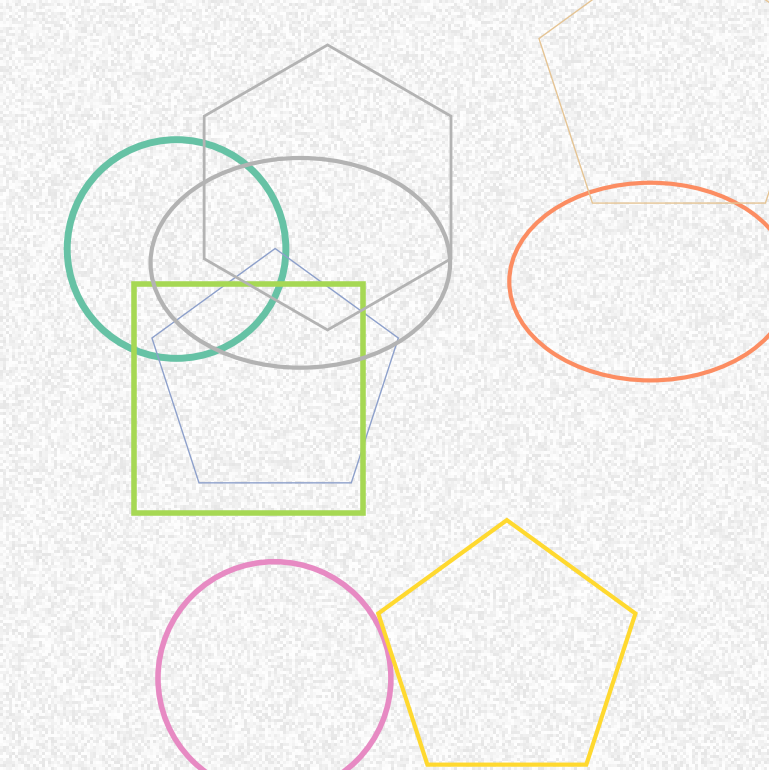[{"shape": "circle", "thickness": 2.5, "radius": 0.71, "center": [0.229, 0.677]}, {"shape": "oval", "thickness": 1.5, "radius": 0.92, "center": [0.845, 0.634]}, {"shape": "pentagon", "thickness": 0.5, "radius": 0.84, "center": [0.357, 0.509]}, {"shape": "circle", "thickness": 2, "radius": 0.76, "center": [0.356, 0.119]}, {"shape": "square", "thickness": 2, "radius": 0.74, "center": [0.323, 0.482]}, {"shape": "pentagon", "thickness": 1.5, "radius": 0.88, "center": [0.658, 0.149]}, {"shape": "pentagon", "thickness": 0.5, "radius": 0.96, "center": [0.882, 0.891]}, {"shape": "oval", "thickness": 1.5, "radius": 0.97, "center": [0.39, 0.659]}, {"shape": "hexagon", "thickness": 1, "radius": 0.93, "center": [0.425, 0.757]}]